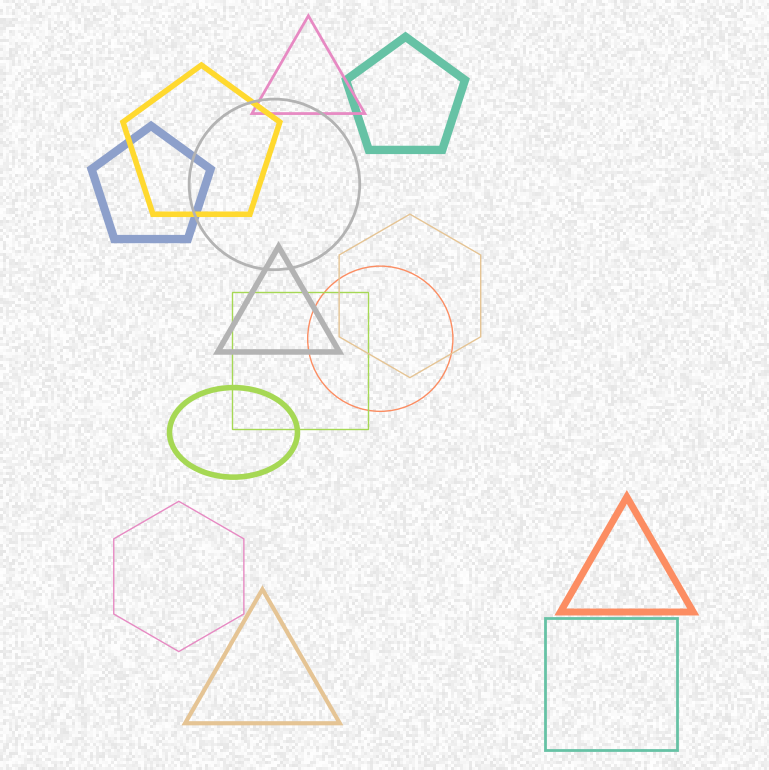[{"shape": "pentagon", "thickness": 3, "radius": 0.41, "center": [0.527, 0.871]}, {"shape": "square", "thickness": 1, "radius": 0.43, "center": [0.793, 0.111]}, {"shape": "triangle", "thickness": 2.5, "radius": 0.5, "center": [0.814, 0.255]}, {"shape": "circle", "thickness": 0.5, "radius": 0.47, "center": [0.494, 0.56]}, {"shape": "pentagon", "thickness": 3, "radius": 0.41, "center": [0.196, 0.755]}, {"shape": "triangle", "thickness": 1, "radius": 0.42, "center": [0.4, 0.895]}, {"shape": "hexagon", "thickness": 0.5, "radius": 0.49, "center": [0.232, 0.251]}, {"shape": "oval", "thickness": 2, "radius": 0.42, "center": [0.303, 0.438]}, {"shape": "square", "thickness": 0.5, "radius": 0.44, "center": [0.39, 0.532]}, {"shape": "pentagon", "thickness": 2, "radius": 0.54, "center": [0.262, 0.808]}, {"shape": "triangle", "thickness": 1.5, "radius": 0.58, "center": [0.341, 0.119]}, {"shape": "hexagon", "thickness": 0.5, "radius": 0.53, "center": [0.532, 0.616]}, {"shape": "triangle", "thickness": 2, "radius": 0.46, "center": [0.362, 0.589]}, {"shape": "circle", "thickness": 1, "radius": 0.55, "center": [0.356, 0.761]}]